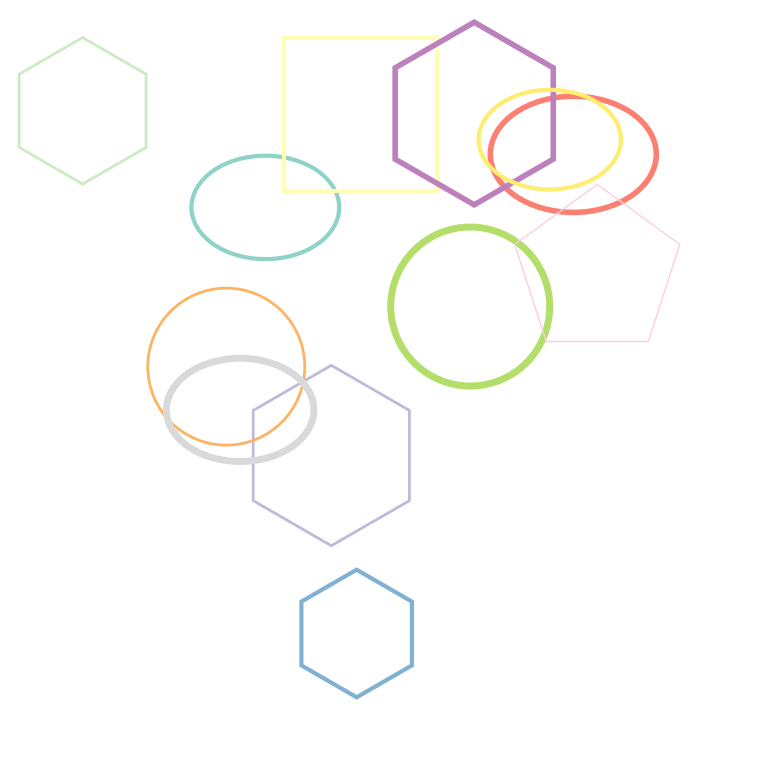[{"shape": "oval", "thickness": 1.5, "radius": 0.48, "center": [0.345, 0.731]}, {"shape": "square", "thickness": 1.5, "radius": 0.5, "center": [0.468, 0.852]}, {"shape": "hexagon", "thickness": 1, "radius": 0.59, "center": [0.43, 0.408]}, {"shape": "oval", "thickness": 2, "radius": 0.54, "center": [0.745, 0.8]}, {"shape": "hexagon", "thickness": 1.5, "radius": 0.41, "center": [0.463, 0.177]}, {"shape": "circle", "thickness": 1, "radius": 0.51, "center": [0.294, 0.524]}, {"shape": "circle", "thickness": 2.5, "radius": 0.52, "center": [0.611, 0.602]}, {"shape": "pentagon", "thickness": 0.5, "radius": 0.56, "center": [0.776, 0.648]}, {"shape": "oval", "thickness": 2.5, "radius": 0.48, "center": [0.312, 0.468]}, {"shape": "hexagon", "thickness": 2, "radius": 0.59, "center": [0.616, 0.853]}, {"shape": "hexagon", "thickness": 1, "radius": 0.48, "center": [0.107, 0.856]}, {"shape": "oval", "thickness": 1.5, "radius": 0.46, "center": [0.714, 0.819]}]